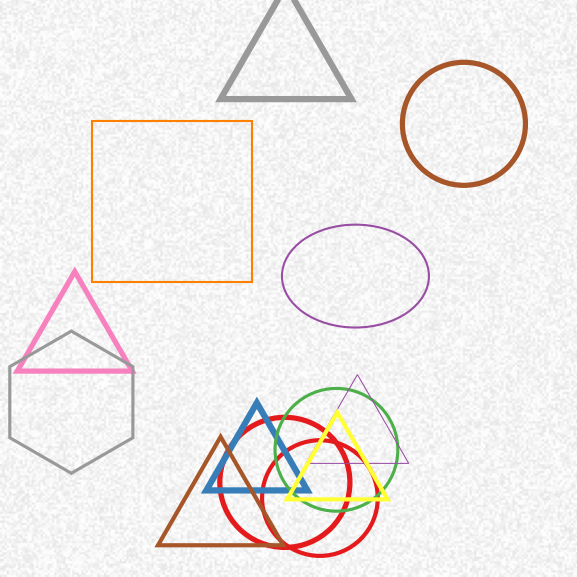[{"shape": "circle", "thickness": 2, "radius": 0.5, "center": [0.554, 0.137]}, {"shape": "circle", "thickness": 2.5, "radius": 0.56, "center": [0.493, 0.164]}, {"shape": "triangle", "thickness": 3, "radius": 0.51, "center": [0.445, 0.2]}, {"shape": "circle", "thickness": 1.5, "radius": 0.53, "center": [0.583, 0.22]}, {"shape": "oval", "thickness": 1, "radius": 0.64, "center": [0.615, 0.521]}, {"shape": "triangle", "thickness": 0.5, "radius": 0.51, "center": [0.619, 0.248]}, {"shape": "square", "thickness": 1, "radius": 0.69, "center": [0.298, 0.65]}, {"shape": "triangle", "thickness": 2, "radius": 0.5, "center": [0.584, 0.185]}, {"shape": "circle", "thickness": 2.5, "radius": 0.53, "center": [0.803, 0.785]}, {"shape": "triangle", "thickness": 2, "radius": 0.63, "center": [0.382, 0.118]}, {"shape": "triangle", "thickness": 2.5, "radius": 0.57, "center": [0.129, 0.414]}, {"shape": "hexagon", "thickness": 1.5, "radius": 0.62, "center": [0.124, 0.303]}, {"shape": "triangle", "thickness": 3, "radius": 0.65, "center": [0.495, 0.893]}]